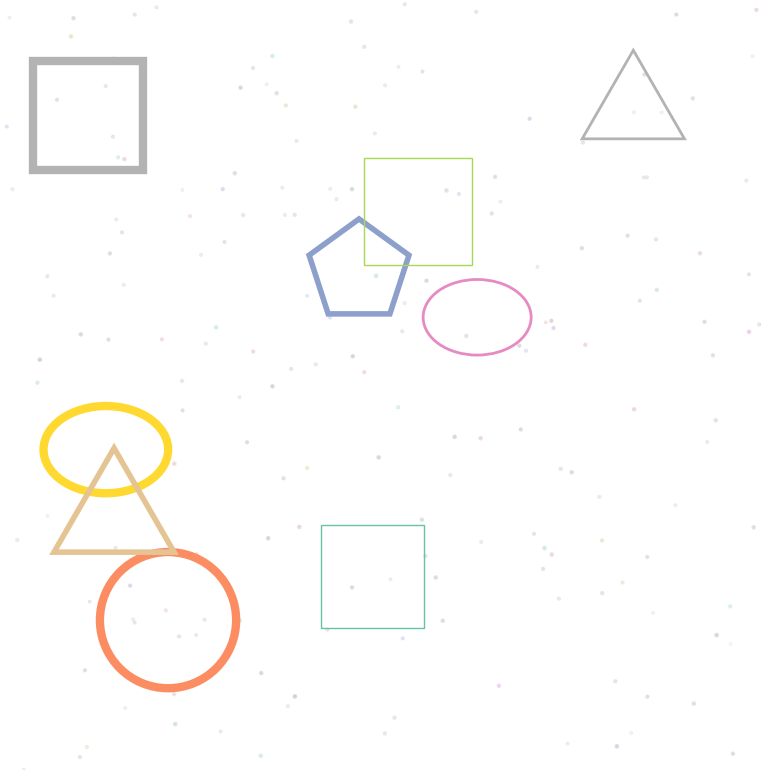[{"shape": "square", "thickness": 0.5, "radius": 0.33, "center": [0.484, 0.251]}, {"shape": "circle", "thickness": 3, "radius": 0.44, "center": [0.218, 0.195]}, {"shape": "pentagon", "thickness": 2, "radius": 0.34, "center": [0.466, 0.647]}, {"shape": "oval", "thickness": 1, "radius": 0.35, "center": [0.62, 0.588]}, {"shape": "square", "thickness": 0.5, "radius": 0.35, "center": [0.543, 0.725]}, {"shape": "oval", "thickness": 3, "radius": 0.4, "center": [0.137, 0.416]}, {"shape": "triangle", "thickness": 2, "radius": 0.45, "center": [0.148, 0.328]}, {"shape": "triangle", "thickness": 1, "radius": 0.38, "center": [0.822, 0.858]}, {"shape": "square", "thickness": 3, "radius": 0.36, "center": [0.114, 0.85]}]